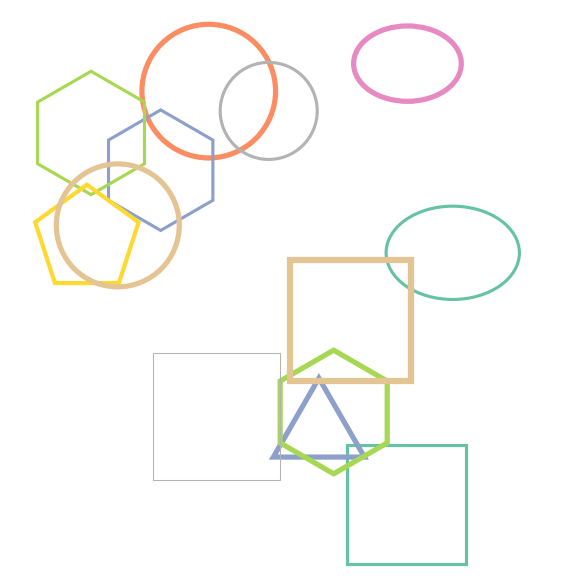[{"shape": "square", "thickness": 1.5, "radius": 0.52, "center": [0.704, 0.125]}, {"shape": "oval", "thickness": 1.5, "radius": 0.58, "center": [0.784, 0.561]}, {"shape": "circle", "thickness": 2.5, "radius": 0.58, "center": [0.361, 0.841]}, {"shape": "triangle", "thickness": 2.5, "radius": 0.46, "center": [0.552, 0.253]}, {"shape": "hexagon", "thickness": 1.5, "radius": 0.52, "center": [0.278, 0.704]}, {"shape": "oval", "thickness": 2.5, "radius": 0.47, "center": [0.706, 0.889]}, {"shape": "hexagon", "thickness": 1.5, "radius": 0.53, "center": [0.158, 0.769]}, {"shape": "hexagon", "thickness": 2.5, "radius": 0.54, "center": [0.578, 0.286]}, {"shape": "pentagon", "thickness": 2, "radius": 0.47, "center": [0.15, 0.585]}, {"shape": "square", "thickness": 3, "radius": 0.52, "center": [0.607, 0.445]}, {"shape": "circle", "thickness": 2.5, "radius": 0.53, "center": [0.204, 0.609]}, {"shape": "square", "thickness": 0.5, "radius": 0.55, "center": [0.374, 0.277]}, {"shape": "circle", "thickness": 1.5, "radius": 0.42, "center": [0.465, 0.807]}]